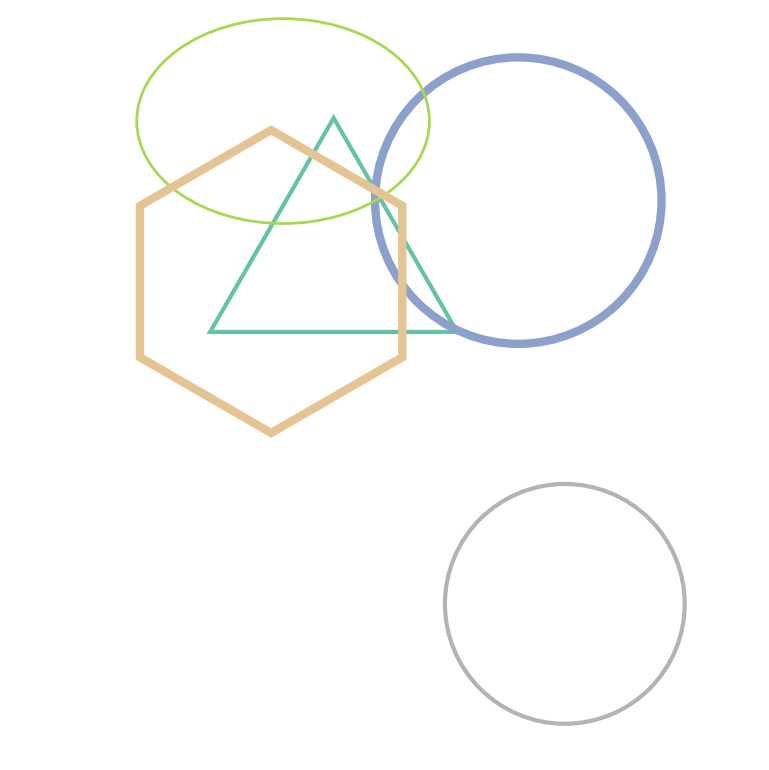[{"shape": "triangle", "thickness": 1.5, "radius": 0.93, "center": [0.433, 0.662]}, {"shape": "circle", "thickness": 3, "radius": 0.93, "center": [0.673, 0.739]}, {"shape": "oval", "thickness": 1, "radius": 0.95, "center": [0.368, 0.843]}, {"shape": "hexagon", "thickness": 3, "radius": 0.98, "center": [0.352, 0.634]}, {"shape": "circle", "thickness": 1.5, "radius": 0.78, "center": [0.734, 0.216]}]